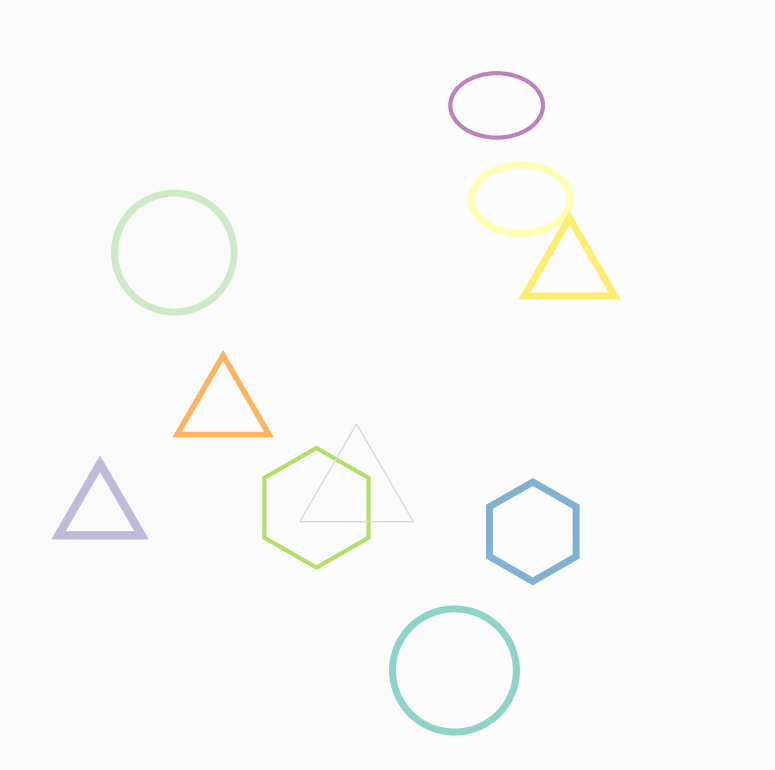[{"shape": "circle", "thickness": 2.5, "radius": 0.4, "center": [0.586, 0.129]}, {"shape": "oval", "thickness": 2.5, "radius": 0.32, "center": [0.672, 0.741]}, {"shape": "triangle", "thickness": 3, "radius": 0.31, "center": [0.129, 0.336]}, {"shape": "hexagon", "thickness": 2.5, "radius": 0.32, "center": [0.688, 0.31]}, {"shape": "triangle", "thickness": 2, "radius": 0.34, "center": [0.288, 0.47]}, {"shape": "hexagon", "thickness": 1.5, "radius": 0.39, "center": [0.408, 0.341]}, {"shape": "triangle", "thickness": 0.5, "radius": 0.42, "center": [0.46, 0.365]}, {"shape": "oval", "thickness": 1.5, "radius": 0.3, "center": [0.641, 0.863]}, {"shape": "circle", "thickness": 2.5, "radius": 0.39, "center": [0.225, 0.672]}, {"shape": "triangle", "thickness": 2.5, "radius": 0.34, "center": [0.735, 0.649]}]